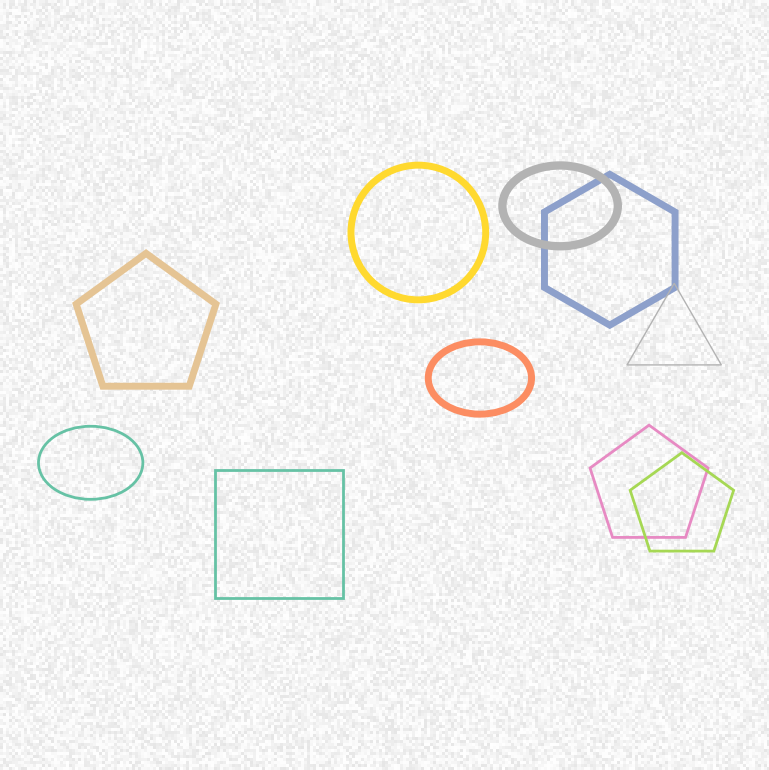[{"shape": "oval", "thickness": 1, "radius": 0.34, "center": [0.118, 0.399]}, {"shape": "square", "thickness": 1, "radius": 0.42, "center": [0.362, 0.307]}, {"shape": "oval", "thickness": 2.5, "radius": 0.34, "center": [0.623, 0.509]}, {"shape": "hexagon", "thickness": 2.5, "radius": 0.49, "center": [0.792, 0.676]}, {"shape": "pentagon", "thickness": 1, "radius": 0.4, "center": [0.843, 0.367]}, {"shape": "pentagon", "thickness": 1, "radius": 0.35, "center": [0.886, 0.341]}, {"shape": "circle", "thickness": 2.5, "radius": 0.44, "center": [0.543, 0.698]}, {"shape": "pentagon", "thickness": 2.5, "radius": 0.48, "center": [0.19, 0.576]}, {"shape": "triangle", "thickness": 0.5, "radius": 0.35, "center": [0.876, 0.561]}, {"shape": "oval", "thickness": 3, "radius": 0.37, "center": [0.727, 0.733]}]